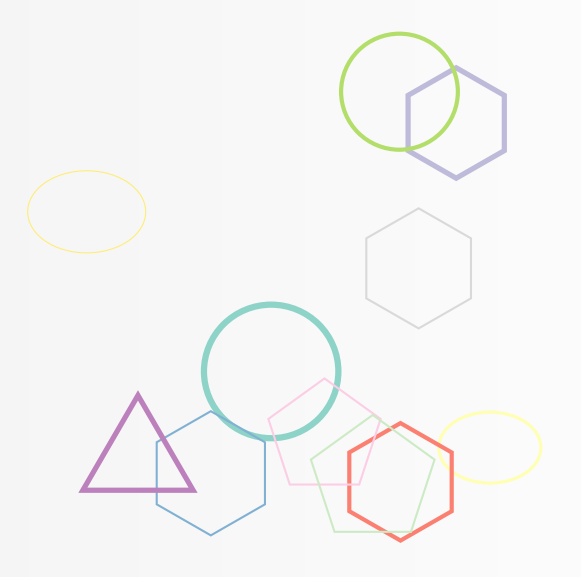[{"shape": "circle", "thickness": 3, "radius": 0.58, "center": [0.467, 0.356]}, {"shape": "oval", "thickness": 1.5, "radius": 0.44, "center": [0.843, 0.224]}, {"shape": "hexagon", "thickness": 2.5, "radius": 0.48, "center": [0.785, 0.786]}, {"shape": "hexagon", "thickness": 2, "radius": 0.51, "center": [0.689, 0.165]}, {"shape": "hexagon", "thickness": 1, "radius": 0.54, "center": [0.363, 0.18]}, {"shape": "circle", "thickness": 2, "radius": 0.5, "center": [0.687, 0.84]}, {"shape": "pentagon", "thickness": 1, "radius": 0.51, "center": [0.558, 0.242]}, {"shape": "hexagon", "thickness": 1, "radius": 0.52, "center": [0.72, 0.534]}, {"shape": "triangle", "thickness": 2.5, "radius": 0.55, "center": [0.237, 0.205]}, {"shape": "pentagon", "thickness": 1, "radius": 0.56, "center": [0.641, 0.169]}, {"shape": "oval", "thickness": 0.5, "radius": 0.51, "center": [0.149, 0.632]}]